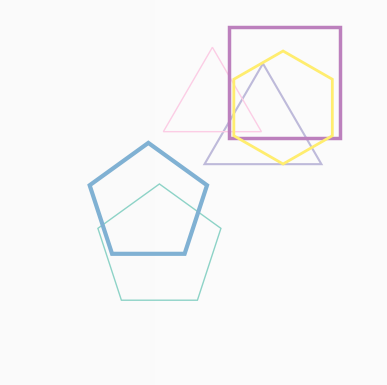[{"shape": "pentagon", "thickness": 1, "radius": 0.83, "center": [0.411, 0.355]}, {"shape": "triangle", "thickness": 1.5, "radius": 0.87, "center": [0.679, 0.661]}, {"shape": "pentagon", "thickness": 3, "radius": 0.8, "center": [0.383, 0.47]}, {"shape": "triangle", "thickness": 1, "radius": 0.73, "center": [0.548, 0.731]}, {"shape": "square", "thickness": 2.5, "radius": 0.72, "center": [0.734, 0.786]}, {"shape": "hexagon", "thickness": 2, "radius": 0.73, "center": [0.731, 0.721]}]